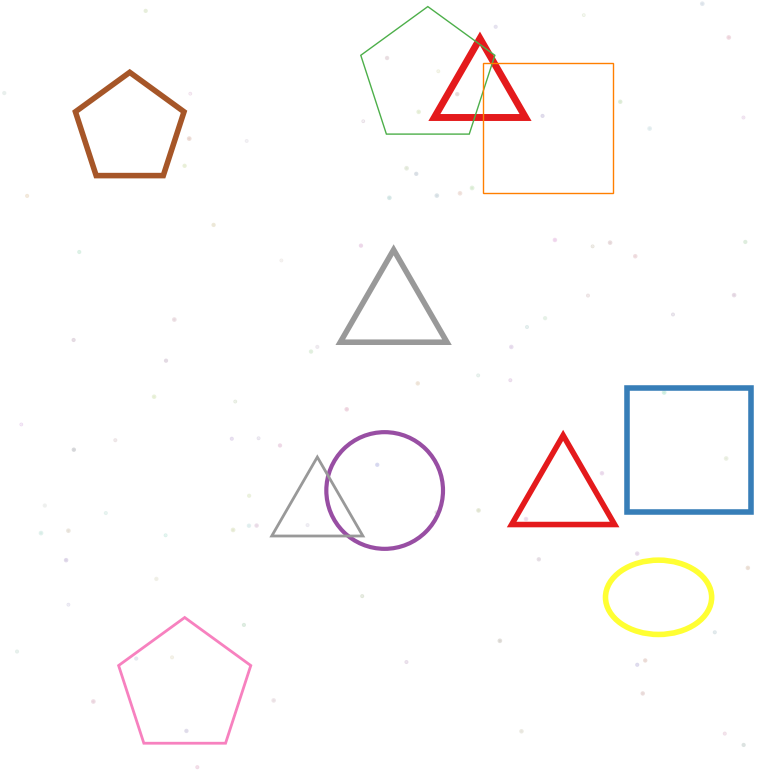[{"shape": "triangle", "thickness": 2, "radius": 0.39, "center": [0.731, 0.357]}, {"shape": "triangle", "thickness": 2.5, "radius": 0.34, "center": [0.623, 0.882]}, {"shape": "square", "thickness": 2, "radius": 0.4, "center": [0.895, 0.416]}, {"shape": "pentagon", "thickness": 0.5, "radius": 0.46, "center": [0.556, 0.9]}, {"shape": "circle", "thickness": 1.5, "radius": 0.38, "center": [0.5, 0.363]}, {"shape": "square", "thickness": 0.5, "radius": 0.42, "center": [0.711, 0.834]}, {"shape": "oval", "thickness": 2, "radius": 0.34, "center": [0.855, 0.224]}, {"shape": "pentagon", "thickness": 2, "radius": 0.37, "center": [0.168, 0.832]}, {"shape": "pentagon", "thickness": 1, "radius": 0.45, "center": [0.24, 0.108]}, {"shape": "triangle", "thickness": 2, "radius": 0.4, "center": [0.511, 0.596]}, {"shape": "triangle", "thickness": 1, "radius": 0.34, "center": [0.412, 0.338]}]